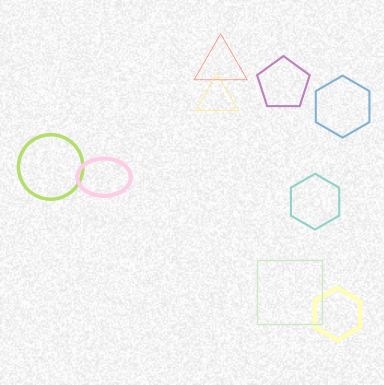[{"shape": "hexagon", "thickness": 1.5, "radius": 0.36, "center": [0.818, 0.476]}, {"shape": "hexagon", "thickness": 3, "radius": 0.34, "center": [0.876, 0.184]}, {"shape": "triangle", "thickness": 0.5, "radius": 0.4, "center": [0.573, 0.833]}, {"shape": "hexagon", "thickness": 1.5, "radius": 0.4, "center": [0.89, 0.723]}, {"shape": "circle", "thickness": 2.5, "radius": 0.42, "center": [0.132, 0.566]}, {"shape": "oval", "thickness": 3, "radius": 0.35, "center": [0.27, 0.54]}, {"shape": "pentagon", "thickness": 1.5, "radius": 0.36, "center": [0.736, 0.783]}, {"shape": "square", "thickness": 1, "radius": 0.42, "center": [0.751, 0.242]}, {"shape": "triangle", "thickness": 0.5, "radius": 0.32, "center": [0.564, 0.745]}]